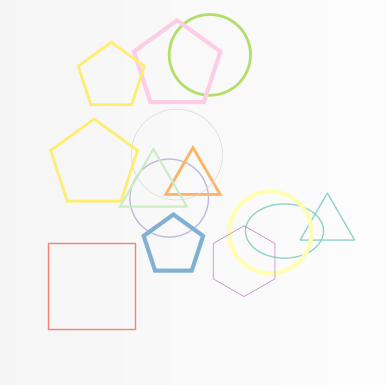[{"shape": "triangle", "thickness": 1, "radius": 0.41, "center": [0.845, 0.417]}, {"shape": "oval", "thickness": 1, "radius": 0.5, "center": [0.734, 0.4]}, {"shape": "circle", "thickness": 3, "radius": 0.53, "center": [0.698, 0.396]}, {"shape": "circle", "thickness": 1, "radius": 0.51, "center": [0.437, 0.485]}, {"shape": "square", "thickness": 1, "radius": 0.56, "center": [0.237, 0.258]}, {"shape": "pentagon", "thickness": 3, "radius": 0.4, "center": [0.447, 0.362]}, {"shape": "triangle", "thickness": 2, "radius": 0.41, "center": [0.498, 0.536]}, {"shape": "circle", "thickness": 2, "radius": 0.52, "center": [0.542, 0.857]}, {"shape": "pentagon", "thickness": 3, "radius": 0.59, "center": [0.457, 0.83]}, {"shape": "circle", "thickness": 0.5, "radius": 0.59, "center": [0.456, 0.599]}, {"shape": "hexagon", "thickness": 0.5, "radius": 0.46, "center": [0.63, 0.322]}, {"shape": "triangle", "thickness": 1.5, "radius": 0.5, "center": [0.396, 0.513]}, {"shape": "pentagon", "thickness": 2, "radius": 0.45, "center": [0.287, 0.801]}, {"shape": "pentagon", "thickness": 2, "radius": 0.59, "center": [0.243, 0.573]}]